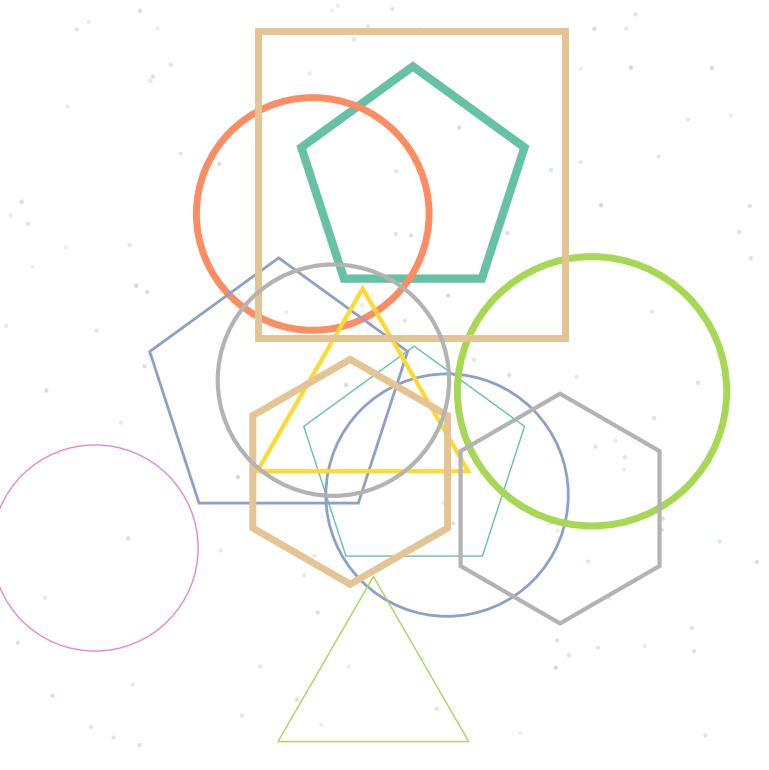[{"shape": "pentagon", "thickness": 3, "radius": 0.76, "center": [0.536, 0.761]}, {"shape": "pentagon", "thickness": 0.5, "radius": 0.75, "center": [0.538, 0.4]}, {"shape": "circle", "thickness": 2.5, "radius": 0.76, "center": [0.406, 0.722]}, {"shape": "pentagon", "thickness": 1, "radius": 0.88, "center": [0.362, 0.489]}, {"shape": "circle", "thickness": 1, "radius": 0.79, "center": [0.581, 0.357]}, {"shape": "circle", "thickness": 0.5, "radius": 0.67, "center": [0.123, 0.288]}, {"shape": "circle", "thickness": 2.5, "radius": 0.87, "center": [0.769, 0.492]}, {"shape": "triangle", "thickness": 0.5, "radius": 0.72, "center": [0.485, 0.108]}, {"shape": "triangle", "thickness": 1.5, "radius": 0.79, "center": [0.471, 0.467]}, {"shape": "square", "thickness": 2.5, "radius": 1.0, "center": [0.534, 0.76]}, {"shape": "hexagon", "thickness": 2.5, "radius": 0.73, "center": [0.455, 0.387]}, {"shape": "hexagon", "thickness": 1.5, "radius": 0.75, "center": [0.727, 0.34]}, {"shape": "circle", "thickness": 1.5, "radius": 0.75, "center": [0.433, 0.506]}]